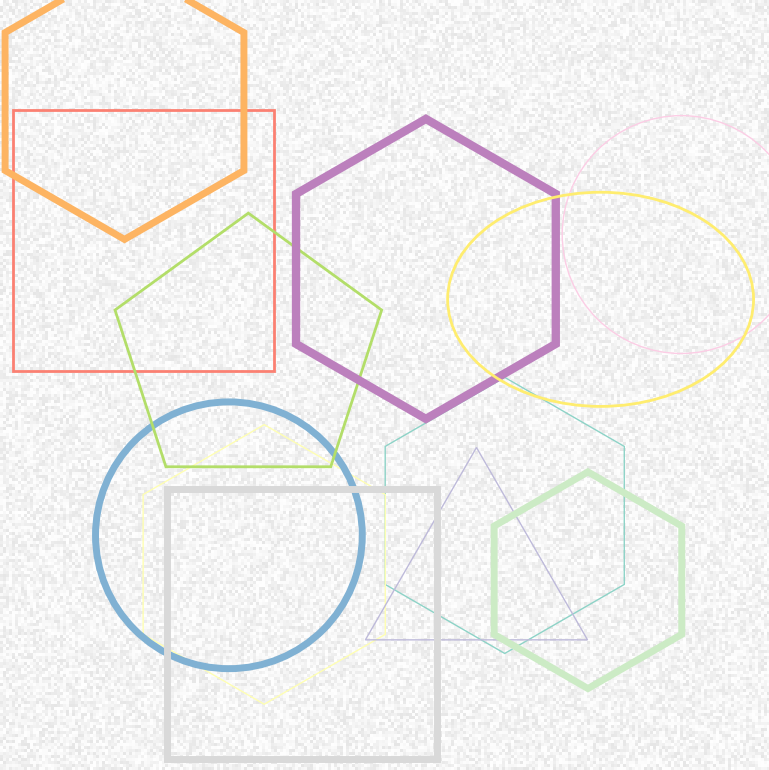[{"shape": "hexagon", "thickness": 0.5, "radius": 0.9, "center": [0.656, 0.331]}, {"shape": "hexagon", "thickness": 0.5, "radius": 0.91, "center": [0.343, 0.267]}, {"shape": "triangle", "thickness": 0.5, "radius": 0.83, "center": [0.619, 0.252]}, {"shape": "square", "thickness": 1, "radius": 0.85, "center": [0.186, 0.687]}, {"shape": "circle", "thickness": 2.5, "radius": 0.87, "center": [0.297, 0.305]}, {"shape": "hexagon", "thickness": 2.5, "radius": 0.9, "center": [0.162, 0.868]}, {"shape": "pentagon", "thickness": 1, "radius": 0.91, "center": [0.323, 0.541]}, {"shape": "circle", "thickness": 0.5, "radius": 0.77, "center": [0.885, 0.695]}, {"shape": "square", "thickness": 2.5, "radius": 0.88, "center": [0.393, 0.19]}, {"shape": "hexagon", "thickness": 3, "radius": 0.97, "center": [0.553, 0.651]}, {"shape": "hexagon", "thickness": 2.5, "radius": 0.7, "center": [0.764, 0.246]}, {"shape": "oval", "thickness": 1, "radius": 0.99, "center": [0.78, 0.611]}]